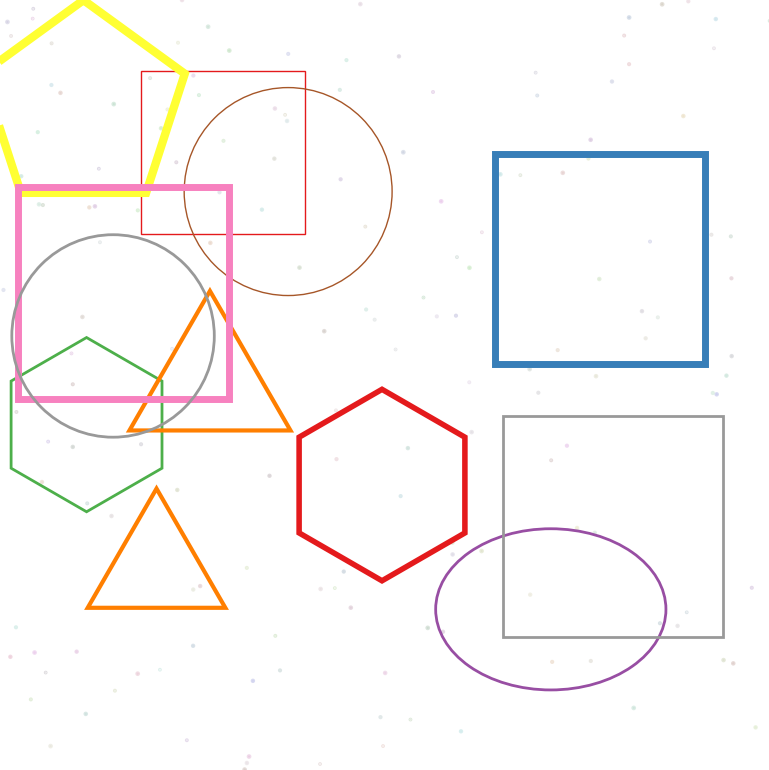[{"shape": "square", "thickness": 0.5, "radius": 0.53, "center": [0.29, 0.802]}, {"shape": "hexagon", "thickness": 2, "radius": 0.62, "center": [0.496, 0.37]}, {"shape": "square", "thickness": 2.5, "radius": 0.68, "center": [0.779, 0.664]}, {"shape": "hexagon", "thickness": 1, "radius": 0.57, "center": [0.112, 0.449]}, {"shape": "oval", "thickness": 1, "radius": 0.75, "center": [0.715, 0.209]}, {"shape": "triangle", "thickness": 1.5, "radius": 0.52, "center": [0.203, 0.262]}, {"shape": "triangle", "thickness": 1.5, "radius": 0.6, "center": [0.273, 0.501]}, {"shape": "pentagon", "thickness": 3, "radius": 0.69, "center": [0.108, 0.861]}, {"shape": "circle", "thickness": 0.5, "radius": 0.68, "center": [0.374, 0.751]}, {"shape": "square", "thickness": 2.5, "radius": 0.69, "center": [0.16, 0.62]}, {"shape": "circle", "thickness": 1, "radius": 0.66, "center": [0.147, 0.564]}, {"shape": "square", "thickness": 1, "radius": 0.72, "center": [0.796, 0.317]}]